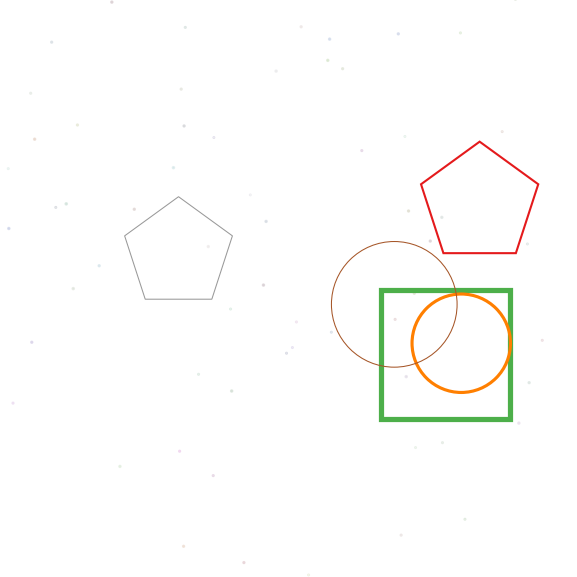[{"shape": "pentagon", "thickness": 1, "radius": 0.53, "center": [0.831, 0.647]}, {"shape": "square", "thickness": 2.5, "radius": 0.56, "center": [0.772, 0.386]}, {"shape": "circle", "thickness": 1.5, "radius": 0.43, "center": [0.799, 0.405]}, {"shape": "circle", "thickness": 0.5, "radius": 0.54, "center": [0.683, 0.472]}, {"shape": "pentagon", "thickness": 0.5, "radius": 0.49, "center": [0.309, 0.56]}]